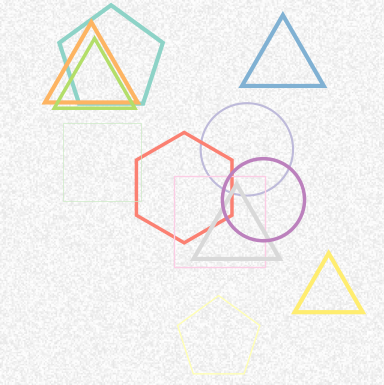[{"shape": "pentagon", "thickness": 3, "radius": 0.71, "center": [0.289, 0.845]}, {"shape": "pentagon", "thickness": 1, "radius": 0.56, "center": [0.568, 0.12]}, {"shape": "circle", "thickness": 1.5, "radius": 0.6, "center": [0.641, 0.612]}, {"shape": "hexagon", "thickness": 2.5, "radius": 0.72, "center": [0.478, 0.513]}, {"shape": "triangle", "thickness": 3, "radius": 0.61, "center": [0.735, 0.838]}, {"shape": "triangle", "thickness": 3, "radius": 0.69, "center": [0.237, 0.803]}, {"shape": "triangle", "thickness": 2.5, "radius": 0.6, "center": [0.246, 0.779]}, {"shape": "square", "thickness": 1, "radius": 0.59, "center": [0.571, 0.426]}, {"shape": "triangle", "thickness": 3, "radius": 0.65, "center": [0.615, 0.392]}, {"shape": "circle", "thickness": 2.5, "radius": 0.53, "center": [0.684, 0.481]}, {"shape": "square", "thickness": 0.5, "radius": 0.51, "center": [0.265, 0.579]}, {"shape": "triangle", "thickness": 3, "radius": 0.51, "center": [0.854, 0.24]}]